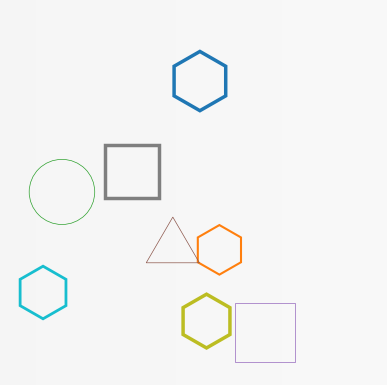[{"shape": "hexagon", "thickness": 2.5, "radius": 0.38, "center": [0.516, 0.789]}, {"shape": "hexagon", "thickness": 1.5, "radius": 0.32, "center": [0.566, 0.351]}, {"shape": "circle", "thickness": 0.5, "radius": 0.42, "center": [0.16, 0.501]}, {"shape": "square", "thickness": 0.5, "radius": 0.38, "center": [0.684, 0.137]}, {"shape": "triangle", "thickness": 0.5, "radius": 0.4, "center": [0.446, 0.357]}, {"shape": "square", "thickness": 2.5, "radius": 0.34, "center": [0.34, 0.556]}, {"shape": "hexagon", "thickness": 2.5, "radius": 0.35, "center": [0.533, 0.166]}, {"shape": "hexagon", "thickness": 2, "radius": 0.34, "center": [0.111, 0.24]}]